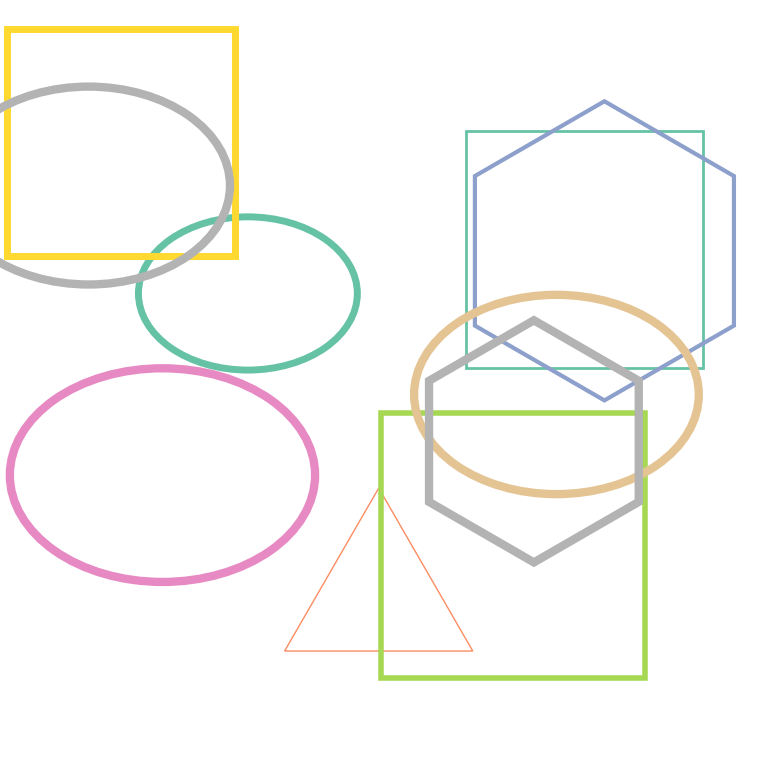[{"shape": "square", "thickness": 1, "radius": 0.77, "center": [0.759, 0.676]}, {"shape": "oval", "thickness": 2.5, "radius": 0.71, "center": [0.322, 0.619]}, {"shape": "triangle", "thickness": 0.5, "radius": 0.71, "center": [0.492, 0.225]}, {"shape": "hexagon", "thickness": 1.5, "radius": 0.97, "center": [0.785, 0.674]}, {"shape": "oval", "thickness": 3, "radius": 0.99, "center": [0.211, 0.383]}, {"shape": "square", "thickness": 2, "radius": 0.86, "center": [0.666, 0.291]}, {"shape": "square", "thickness": 2.5, "radius": 0.74, "center": [0.157, 0.815]}, {"shape": "oval", "thickness": 3, "radius": 0.92, "center": [0.723, 0.488]}, {"shape": "hexagon", "thickness": 3, "radius": 0.79, "center": [0.693, 0.427]}, {"shape": "oval", "thickness": 3, "radius": 0.92, "center": [0.115, 0.759]}]